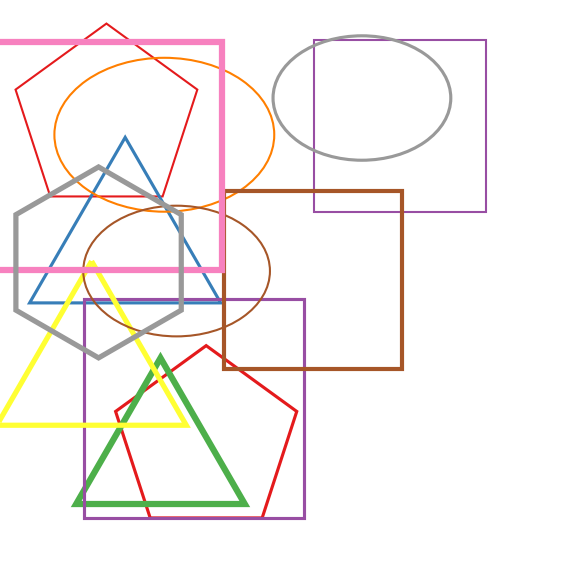[{"shape": "pentagon", "thickness": 1.5, "radius": 0.82, "center": [0.357, 0.236]}, {"shape": "pentagon", "thickness": 1, "radius": 0.83, "center": [0.184, 0.793]}, {"shape": "triangle", "thickness": 1.5, "radius": 0.96, "center": [0.217, 0.57]}, {"shape": "triangle", "thickness": 3, "radius": 0.84, "center": [0.278, 0.211]}, {"shape": "square", "thickness": 1.5, "radius": 0.95, "center": [0.336, 0.292]}, {"shape": "square", "thickness": 1, "radius": 0.74, "center": [0.693, 0.781]}, {"shape": "oval", "thickness": 1, "radius": 0.95, "center": [0.285, 0.766]}, {"shape": "triangle", "thickness": 2.5, "radius": 0.95, "center": [0.159, 0.357]}, {"shape": "square", "thickness": 2, "radius": 0.77, "center": [0.542, 0.514]}, {"shape": "oval", "thickness": 1, "radius": 0.81, "center": [0.306, 0.53]}, {"shape": "square", "thickness": 3, "radius": 0.99, "center": [0.186, 0.728]}, {"shape": "hexagon", "thickness": 2.5, "radius": 0.83, "center": [0.171, 0.545]}, {"shape": "oval", "thickness": 1.5, "radius": 0.77, "center": [0.627, 0.829]}]